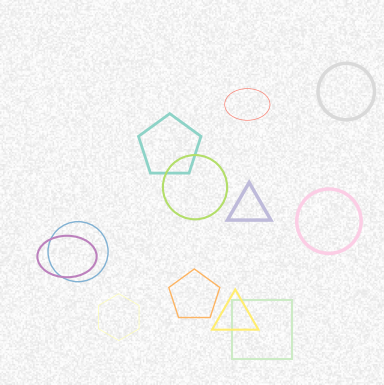[{"shape": "pentagon", "thickness": 2, "radius": 0.43, "center": [0.441, 0.619]}, {"shape": "hexagon", "thickness": 0.5, "radius": 0.3, "center": [0.309, 0.176]}, {"shape": "triangle", "thickness": 2.5, "radius": 0.33, "center": [0.647, 0.461]}, {"shape": "oval", "thickness": 0.5, "radius": 0.29, "center": [0.642, 0.729]}, {"shape": "circle", "thickness": 1, "radius": 0.39, "center": [0.203, 0.346]}, {"shape": "pentagon", "thickness": 1, "radius": 0.35, "center": [0.505, 0.232]}, {"shape": "circle", "thickness": 1.5, "radius": 0.42, "center": [0.507, 0.514]}, {"shape": "circle", "thickness": 2.5, "radius": 0.42, "center": [0.854, 0.425]}, {"shape": "circle", "thickness": 2.5, "radius": 0.37, "center": [0.899, 0.762]}, {"shape": "oval", "thickness": 1.5, "radius": 0.38, "center": [0.174, 0.334]}, {"shape": "square", "thickness": 1.5, "radius": 0.39, "center": [0.681, 0.145]}, {"shape": "triangle", "thickness": 1.5, "radius": 0.35, "center": [0.611, 0.179]}]